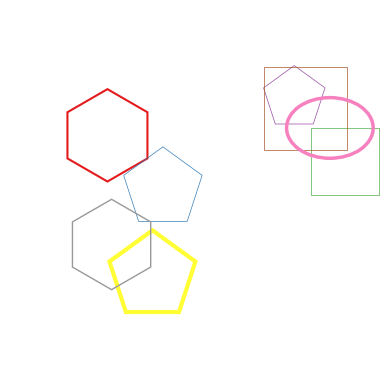[{"shape": "hexagon", "thickness": 1.5, "radius": 0.6, "center": [0.279, 0.648]}, {"shape": "pentagon", "thickness": 0.5, "radius": 0.54, "center": [0.423, 0.511]}, {"shape": "square", "thickness": 0.5, "radius": 0.44, "center": [0.896, 0.58]}, {"shape": "pentagon", "thickness": 0.5, "radius": 0.42, "center": [0.764, 0.746]}, {"shape": "pentagon", "thickness": 3, "radius": 0.59, "center": [0.396, 0.284]}, {"shape": "square", "thickness": 0.5, "radius": 0.54, "center": [0.794, 0.719]}, {"shape": "oval", "thickness": 2.5, "radius": 0.56, "center": [0.857, 0.668]}, {"shape": "hexagon", "thickness": 1, "radius": 0.59, "center": [0.29, 0.365]}]